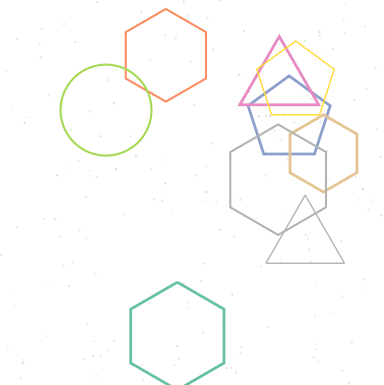[{"shape": "hexagon", "thickness": 2, "radius": 0.7, "center": [0.461, 0.127]}, {"shape": "hexagon", "thickness": 1.5, "radius": 0.6, "center": [0.431, 0.856]}, {"shape": "pentagon", "thickness": 2, "radius": 0.56, "center": [0.751, 0.691]}, {"shape": "triangle", "thickness": 2, "radius": 0.59, "center": [0.725, 0.787]}, {"shape": "circle", "thickness": 1.5, "radius": 0.59, "center": [0.275, 0.714]}, {"shape": "pentagon", "thickness": 1, "radius": 0.53, "center": [0.768, 0.787]}, {"shape": "hexagon", "thickness": 2, "radius": 0.5, "center": [0.84, 0.602]}, {"shape": "triangle", "thickness": 1, "radius": 0.59, "center": [0.793, 0.375]}, {"shape": "hexagon", "thickness": 1.5, "radius": 0.72, "center": [0.722, 0.533]}]